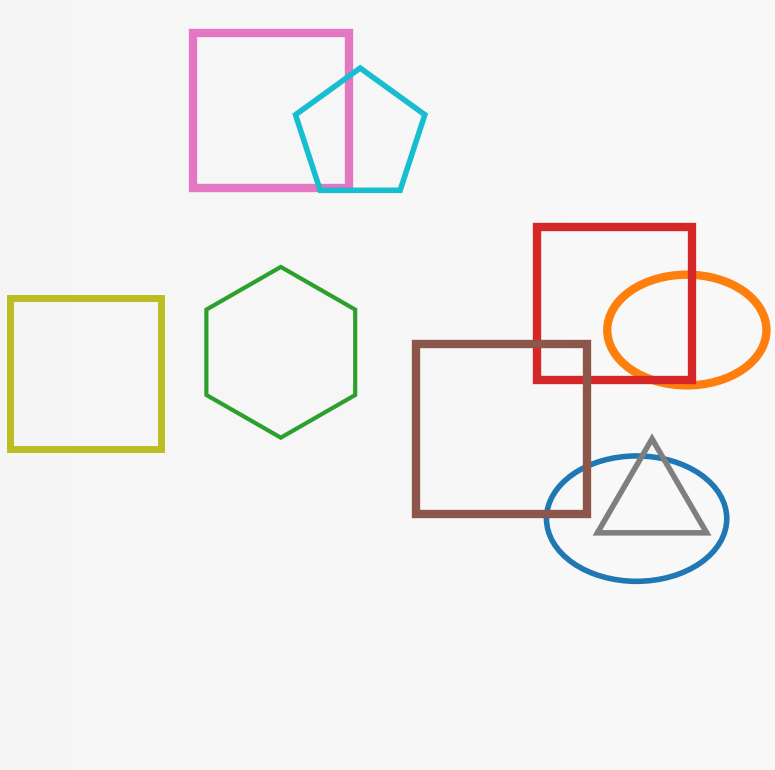[{"shape": "oval", "thickness": 2, "radius": 0.58, "center": [0.821, 0.326]}, {"shape": "oval", "thickness": 3, "radius": 0.51, "center": [0.886, 0.571]}, {"shape": "hexagon", "thickness": 1.5, "radius": 0.55, "center": [0.362, 0.542]}, {"shape": "square", "thickness": 3, "radius": 0.5, "center": [0.793, 0.606]}, {"shape": "square", "thickness": 3, "radius": 0.55, "center": [0.647, 0.442]}, {"shape": "square", "thickness": 3, "radius": 0.51, "center": [0.349, 0.857]}, {"shape": "triangle", "thickness": 2, "radius": 0.41, "center": [0.841, 0.349]}, {"shape": "square", "thickness": 2.5, "radius": 0.49, "center": [0.11, 0.515]}, {"shape": "pentagon", "thickness": 2, "radius": 0.44, "center": [0.465, 0.824]}]